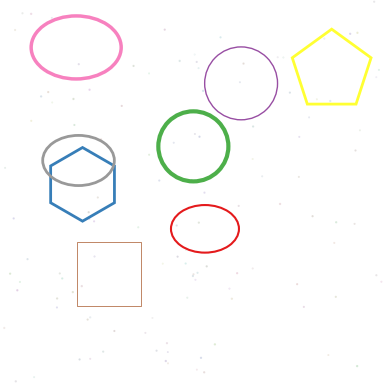[{"shape": "oval", "thickness": 1.5, "radius": 0.44, "center": [0.532, 0.406]}, {"shape": "hexagon", "thickness": 2, "radius": 0.48, "center": [0.214, 0.521]}, {"shape": "circle", "thickness": 3, "radius": 0.45, "center": [0.502, 0.62]}, {"shape": "circle", "thickness": 1, "radius": 0.47, "center": [0.626, 0.783]}, {"shape": "pentagon", "thickness": 2, "radius": 0.54, "center": [0.862, 0.817]}, {"shape": "square", "thickness": 0.5, "radius": 0.42, "center": [0.283, 0.288]}, {"shape": "oval", "thickness": 2.5, "radius": 0.58, "center": [0.198, 0.877]}, {"shape": "oval", "thickness": 2, "radius": 0.47, "center": [0.204, 0.583]}]